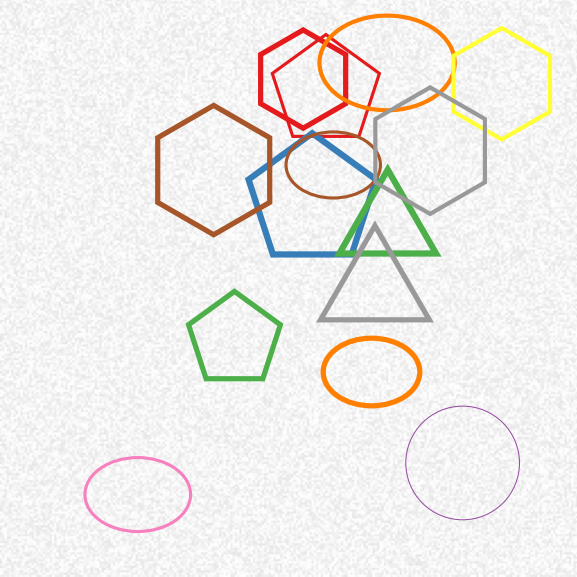[{"shape": "pentagon", "thickness": 1.5, "radius": 0.49, "center": [0.564, 0.842]}, {"shape": "hexagon", "thickness": 2.5, "radius": 0.43, "center": [0.525, 0.862]}, {"shape": "pentagon", "thickness": 3, "radius": 0.58, "center": [0.541, 0.652]}, {"shape": "pentagon", "thickness": 2.5, "radius": 0.42, "center": [0.406, 0.411]}, {"shape": "triangle", "thickness": 3, "radius": 0.48, "center": [0.671, 0.609]}, {"shape": "circle", "thickness": 0.5, "radius": 0.49, "center": [0.801, 0.197]}, {"shape": "oval", "thickness": 2, "radius": 0.59, "center": [0.67, 0.89]}, {"shape": "oval", "thickness": 2.5, "radius": 0.42, "center": [0.643, 0.355]}, {"shape": "hexagon", "thickness": 2, "radius": 0.48, "center": [0.869, 0.854]}, {"shape": "hexagon", "thickness": 2.5, "radius": 0.56, "center": [0.37, 0.705]}, {"shape": "oval", "thickness": 1.5, "radius": 0.41, "center": [0.577, 0.713]}, {"shape": "oval", "thickness": 1.5, "radius": 0.46, "center": [0.239, 0.143]}, {"shape": "triangle", "thickness": 2.5, "radius": 0.54, "center": [0.649, 0.5]}, {"shape": "hexagon", "thickness": 2, "radius": 0.55, "center": [0.745, 0.738]}]